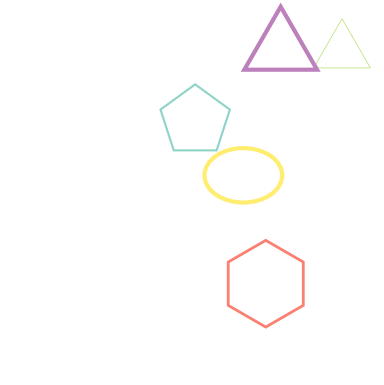[{"shape": "pentagon", "thickness": 1.5, "radius": 0.47, "center": [0.507, 0.686]}, {"shape": "hexagon", "thickness": 2, "radius": 0.56, "center": [0.69, 0.263]}, {"shape": "triangle", "thickness": 0.5, "radius": 0.43, "center": [0.888, 0.866]}, {"shape": "triangle", "thickness": 3, "radius": 0.55, "center": [0.729, 0.873]}, {"shape": "oval", "thickness": 3, "radius": 0.5, "center": [0.632, 0.545]}]